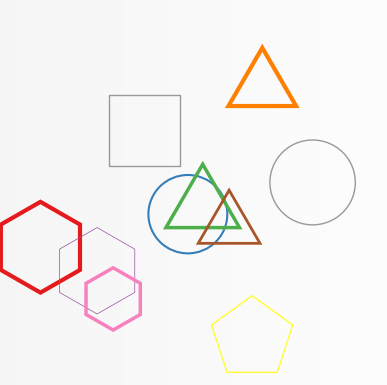[{"shape": "hexagon", "thickness": 3, "radius": 0.59, "center": [0.104, 0.358]}, {"shape": "circle", "thickness": 1.5, "radius": 0.51, "center": [0.485, 0.444]}, {"shape": "triangle", "thickness": 2.5, "radius": 0.55, "center": [0.523, 0.464]}, {"shape": "hexagon", "thickness": 0.5, "radius": 0.56, "center": [0.251, 0.297]}, {"shape": "triangle", "thickness": 3, "radius": 0.5, "center": [0.677, 0.775]}, {"shape": "pentagon", "thickness": 1, "radius": 0.55, "center": [0.651, 0.122]}, {"shape": "triangle", "thickness": 2, "radius": 0.46, "center": [0.591, 0.414]}, {"shape": "hexagon", "thickness": 2.5, "radius": 0.4, "center": [0.292, 0.224]}, {"shape": "square", "thickness": 1, "radius": 0.46, "center": [0.374, 0.661]}, {"shape": "circle", "thickness": 1, "radius": 0.55, "center": [0.807, 0.526]}]